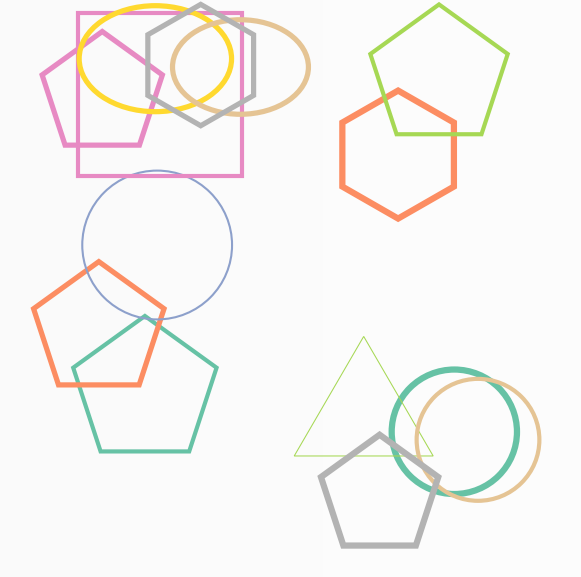[{"shape": "circle", "thickness": 3, "radius": 0.54, "center": [0.782, 0.251]}, {"shape": "pentagon", "thickness": 2, "radius": 0.65, "center": [0.249, 0.322]}, {"shape": "hexagon", "thickness": 3, "radius": 0.55, "center": [0.685, 0.731]}, {"shape": "pentagon", "thickness": 2.5, "radius": 0.59, "center": [0.17, 0.428]}, {"shape": "circle", "thickness": 1, "radius": 0.64, "center": [0.27, 0.575]}, {"shape": "pentagon", "thickness": 2.5, "radius": 0.54, "center": [0.176, 0.836]}, {"shape": "square", "thickness": 2, "radius": 0.71, "center": [0.276, 0.835]}, {"shape": "pentagon", "thickness": 2, "radius": 0.62, "center": [0.755, 0.867]}, {"shape": "triangle", "thickness": 0.5, "radius": 0.69, "center": [0.626, 0.279]}, {"shape": "oval", "thickness": 2.5, "radius": 0.66, "center": [0.267, 0.898]}, {"shape": "circle", "thickness": 2, "radius": 0.53, "center": [0.822, 0.238]}, {"shape": "oval", "thickness": 2.5, "radius": 0.58, "center": [0.414, 0.883]}, {"shape": "hexagon", "thickness": 2.5, "radius": 0.53, "center": [0.345, 0.886]}, {"shape": "pentagon", "thickness": 3, "radius": 0.53, "center": [0.653, 0.14]}]